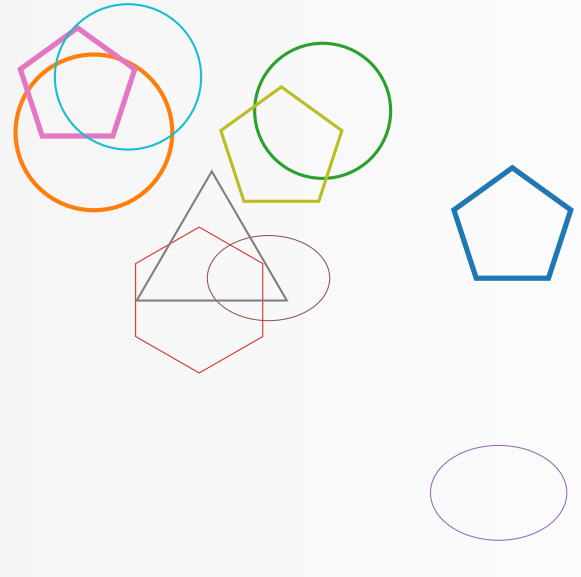[{"shape": "pentagon", "thickness": 2.5, "radius": 0.53, "center": [0.881, 0.603]}, {"shape": "circle", "thickness": 2, "radius": 0.67, "center": [0.162, 0.77]}, {"shape": "circle", "thickness": 1.5, "radius": 0.58, "center": [0.555, 0.807]}, {"shape": "hexagon", "thickness": 0.5, "radius": 0.63, "center": [0.343, 0.48]}, {"shape": "oval", "thickness": 0.5, "radius": 0.59, "center": [0.858, 0.146]}, {"shape": "oval", "thickness": 0.5, "radius": 0.53, "center": [0.462, 0.518]}, {"shape": "pentagon", "thickness": 2.5, "radius": 0.52, "center": [0.133, 0.847]}, {"shape": "triangle", "thickness": 1, "radius": 0.75, "center": [0.364, 0.553]}, {"shape": "pentagon", "thickness": 1.5, "radius": 0.55, "center": [0.484, 0.739]}, {"shape": "circle", "thickness": 1, "radius": 0.63, "center": [0.22, 0.866]}]